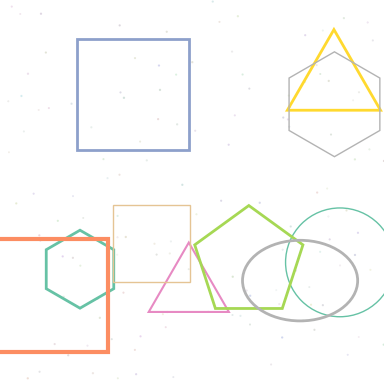[{"shape": "circle", "thickness": 1, "radius": 0.71, "center": [0.883, 0.319]}, {"shape": "hexagon", "thickness": 2, "radius": 0.51, "center": [0.208, 0.301]}, {"shape": "square", "thickness": 3, "radius": 0.73, "center": [0.134, 0.231]}, {"shape": "square", "thickness": 2, "radius": 0.72, "center": [0.346, 0.754]}, {"shape": "triangle", "thickness": 1.5, "radius": 0.6, "center": [0.49, 0.25]}, {"shape": "pentagon", "thickness": 2, "radius": 0.74, "center": [0.646, 0.318]}, {"shape": "triangle", "thickness": 2, "radius": 0.7, "center": [0.867, 0.784]}, {"shape": "square", "thickness": 1, "radius": 0.5, "center": [0.393, 0.367]}, {"shape": "oval", "thickness": 2, "radius": 0.75, "center": [0.779, 0.271]}, {"shape": "hexagon", "thickness": 1, "radius": 0.68, "center": [0.869, 0.729]}]